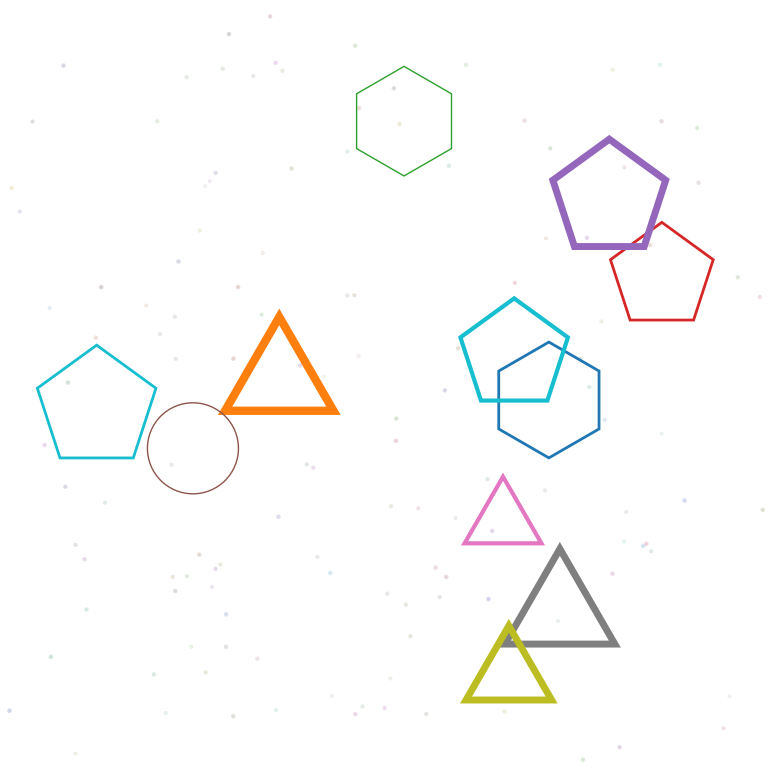[{"shape": "hexagon", "thickness": 1, "radius": 0.38, "center": [0.713, 0.481]}, {"shape": "triangle", "thickness": 3, "radius": 0.41, "center": [0.363, 0.507]}, {"shape": "hexagon", "thickness": 0.5, "radius": 0.36, "center": [0.525, 0.843]}, {"shape": "pentagon", "thickness": 1, "radius": 0.35, "center": [0.86, 0.641]}, {"shape": "pentagon", "thickness": 2.5, "radius": 0.39, "center": [0.791, 0.742]}, {"shape": "circle", "thickness": 0.5, "radius": 0.3, "center": [0.251, 0.418]}, {"shape": "triangle", "thickness": 1.5, "radius": 0.29, "center": [0.653, 0.323]}, {"shape": "triangle", "thickness": 2.5, "radius": 0.41, "center": [0.727, 0.205]}, {"shape": "triangle", "thickness": 2.5, "radius": 0.32, "center": [0.661, 0.123]}, {"shape": "pentagon", "thickness": 1, "radius": 0.4, "center": [0.126, 0.471]}, {"shape": "pentagon", "thickness": 1.5, "radius": 0.37, "center": [0.668, 0.539]}]